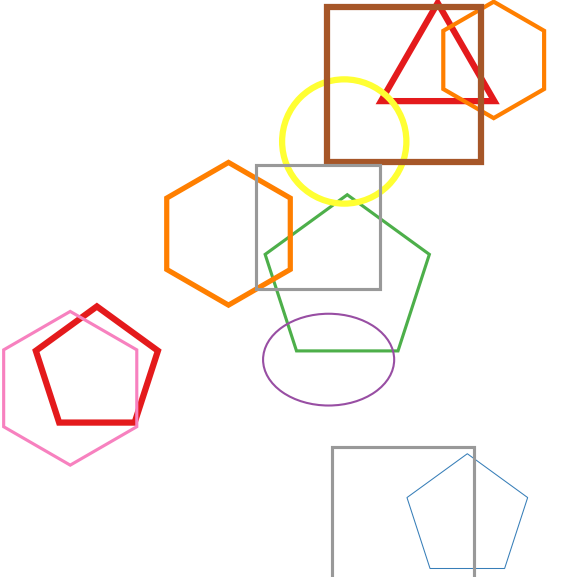[{"shape": "pentagon", "thickness": 3, "radius": 0.56, "center": [0.168, 0.357]}, {"shape": "triangle", "thickness": 3, "radius": 0.57, "center": [0.758, 0.881]}, {"shape": "pentagon", "thickness": 0.5, "radius": 0.55, "center": [0.809, 0.104]}, {"shape": "pentagon", "thickness": 1.5, "radius": 0.75, "center": [0.601, 0.512]}, {"shape": "oval", "thickness": 1, "radius": 0.57, "center": [0.569, 0.376]}, {"shape": "hexagon", "thickness": 2, "radius": 0.5, "center": [0.855, 0.895]}, {"shape": "hexagon", "thickness": 2.5, "radius": 0.62, "center": [0.396, 0.594]}, {"shape": "circle", "thickness": 3, "radius": 0.54, "center": [0.596, 0.754]}, {"shape": "square", "thickness": 3, "radius": 0.67, "center": [0.7, 0.852]}, {"shape": "hexagon", "thickness": 1.5, "radius": 0.67, "center": [0.122, 0.327]}, {"shape": "square", "thickness": 1.5, "radius": 0.54, "center": [0.55, 0.607]}, {"shape": "square", "thickness": 1.5, "radius": 0.61, "center": [0.698, 0.102]}]